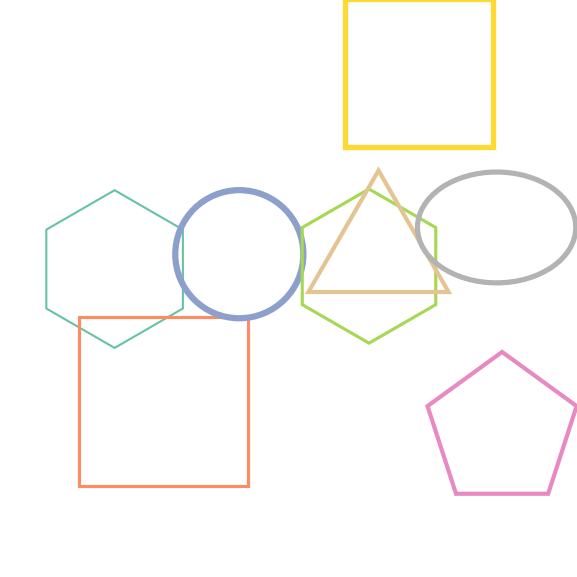[{"shape": "hexagon", "thickness": 1, "radius": 0.68, "center": [0.198, 0.533]}, {"shape": "square", "thickness": 1.5, "radius": 0.73, "center": [0.283, 0.304]}, {"shape": "circle", "thickness": 3, "radius": 0.55, "center": [0.414, 0.559]}, {"shape": "pentagon", "thickness": 2, "radius": 0.68, "center": [0.869, 0.254]}, {"shape": "hexagon", "thickness": 1.5, "radius": 0.67, "center": [0.639, 0.538]}, {"shape": "square", "thickness": 2.5, "radius": 0.64, "center": [0.726, 0.873]}, {"shape": "triangle", "thickness": 2, "radius": 0.7, "center": [0.655, 0.564]}, {"shape": "oval", "thickness": 2.5, "radius": 0.69, "center": [0.86, 0.605]}]